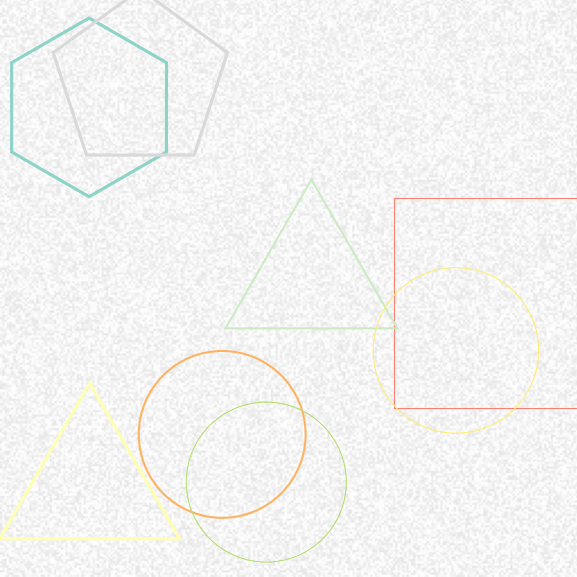[{"shape": "hexagon", "thickness": 1.5, "radius": 0.77, "center": [0.154, 0.813]}, {"shape": "triangle", "thickness": 1.5, "radius": 0.9, "center": [0.155, 0.156]}, {"shape": "square", "thickness": 0.5, "radius": 0.91, "center": [0.863, 0.475]}, {"shape": "circle", "thickness": 1, "radius": 0.72, "center": [0.385, 0.247]}, {"shape": "circle", "thickness": 0.5, "radius": 0.69, "center": [0.461, 0.164]}, {"shape": "pentagon", "thickness": 1.5, "radius": 0.79, "center": [0.243, 0.859]}, {"shape": "triangle", "thickness": 1, "radius": 0.86, "center": [0.539, 0.516]}, {"shape": "circle", "thickness": 0.5, "radius": 0.72, "center": [0.789, 0.392]}]